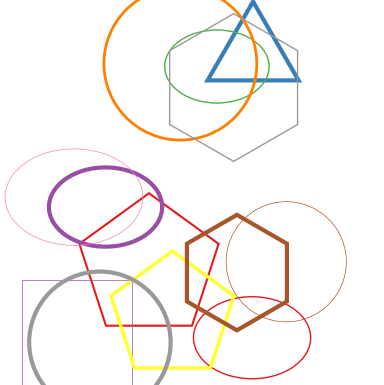[{"shape": "oval", "thickness": 1, "radius": 0.76, "center": [0.655, 0.123]}, {"shape": "pentagon", "thickness": 1.5, "radius": 0.95, "center": [0.387, 0.308]}, {"shape": "triangle", "thickness": 3, "radius": 0.68, "center": [0.657, 0.859]}, {"shape": "oval", "thickness": 1, "radius": 0.68, "center": [0.563, 0.827]}, {"shape": "oval", "thickness": 3, "radius": 0.74, "center": [0.274, 0.462]}, {"shape": "square", "thickness": 0.5, "radius": 0.71, "center": [0.2, 0.131]}, {"shape": "circle", "thickness": 2, "radius": 0.99, "center": [0.468, 0.835]}, {"shape": "pentagon", "thickness": 2.5, "radius": 0.84, "center": [0.448, 0.18]}, {"shape": "hexagon", "thickness": 3, "radius": 0.75, "center": [0.615, 0.292]}, {"shape": "circle", "thickness": 0.5, "radius": 0.78, "center": [0.743, 0.32]}, {"shape": "oval", "thickness": 0.5, "radius": 0.89, "center": [0.192, 0.488]}, {"shape": "circle", "thickness": 3, "radius": 0.92, "center": [0.259, 0.111]}, {"shape": "hexagon", "thickness": 1, "radius": 0.96, "center": [0.607, 0.773]}]